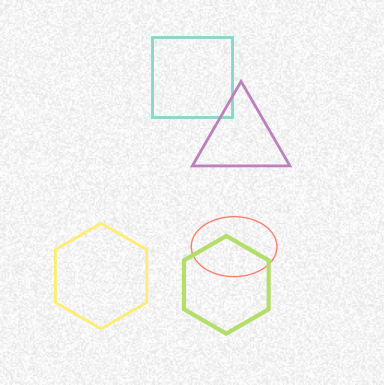[{"shape": "square", "thickness": 2, "radius": 0.52, "center": [0.498, 0.801]}, {"shape": "oval", "thickness": 1, "radius": 0.56, "center": [0.608, 0.359]}, {"shape": "hexagon", "thickness": 3, "radius": 0.63, "center": [0.588, 0.26]}, {"shape": "triangle", "thickness": 2, "radius": 0.73, "center": [0.626, 0.642]}, {"shape": "hexagon", "thickness": 2, "radius": 0.69, "center": [0.263, 0.283]}]